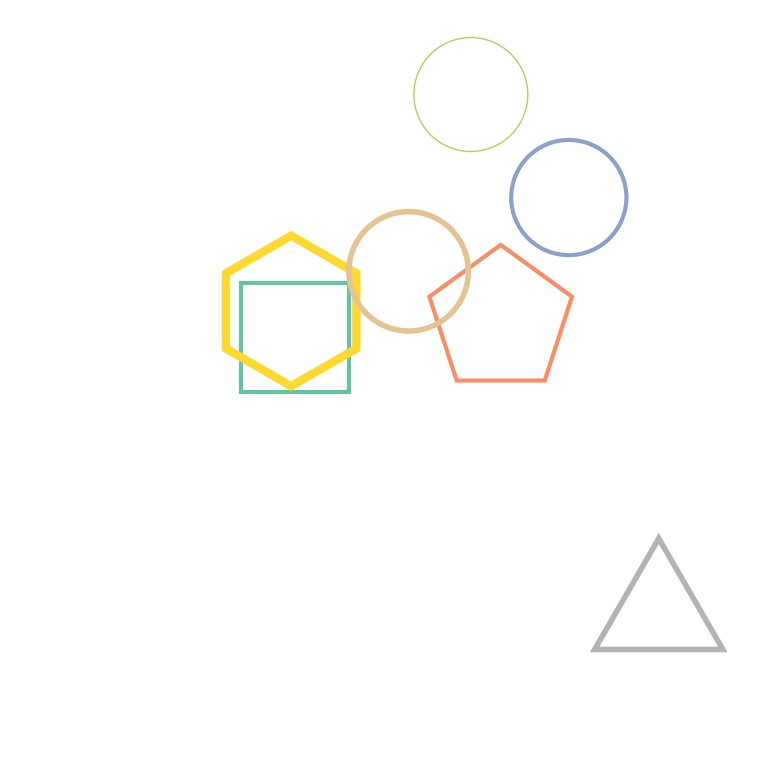[{"shape": "square", "thickness": 1.5, "radius": 0.35, "center": [0.383, 0.562]}, {"shape": "pentagon", "thickness": 1.5, "radius": 0.49, "center": [0.65, 0.585]}, {"shape": "circle", "thickness": 1.5, "radius": 0.37, "center": [0.739, 0.743]}, {"shape": "circle", "thickness": 0.5, "radius": 0.37, "center": [0.611, 0.877]}, {"shape": "hexagon", "thickness": 3, "radius": 0.49, "center": [0.378, 0.596]}, {"shape": "circle", "thickness": 2, "radius": 0.39, "center": [0.531, 0.648]}, {"shape": "triangle", "thickness": 2, "radius": 0.48, "center": [0.856, 0.205]}]